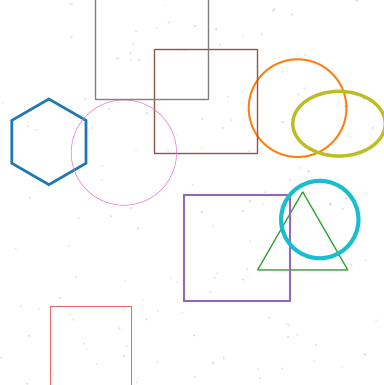[{"shape": "hexagon", "thickness": 2, "radius": 0.56, "center": [0.127, 0.632]}, {"shape": "circle", "thickness": 1.5, "radius": 0.63, "center": [0.773, 0.719]}, {"shape": "triangle", "thickness": 1, "radius": 0.68, "center": [0.786, 0.366]}, {"shape": "square", "thickness": 0.5, "radius": 0.52, "center": [0.235, 0.101]}, {"shape": "square", "thickness": 1.5, "radius": 0.69, "center": [0.616, 0.355]}, {"shape": "square", "thickness": 1, "radius": 0.67, "center": [0.534, 0.738]}, {"shape": "circle", "thickness": 0.5, "radius": 0.68, "center": [0.322, 0.604]}, {"shape": "square", "thickness": 1, "radius": 0.74, "center": [0.393, 0.891]}, {"shape": "oval", "thickness": 2.5, "radius": 0.6, "center": [0.881, 0.679]}, {"shape": "circle", "thickness": 3, "radius": 0.5, "center": [0.831, 0.43]}]